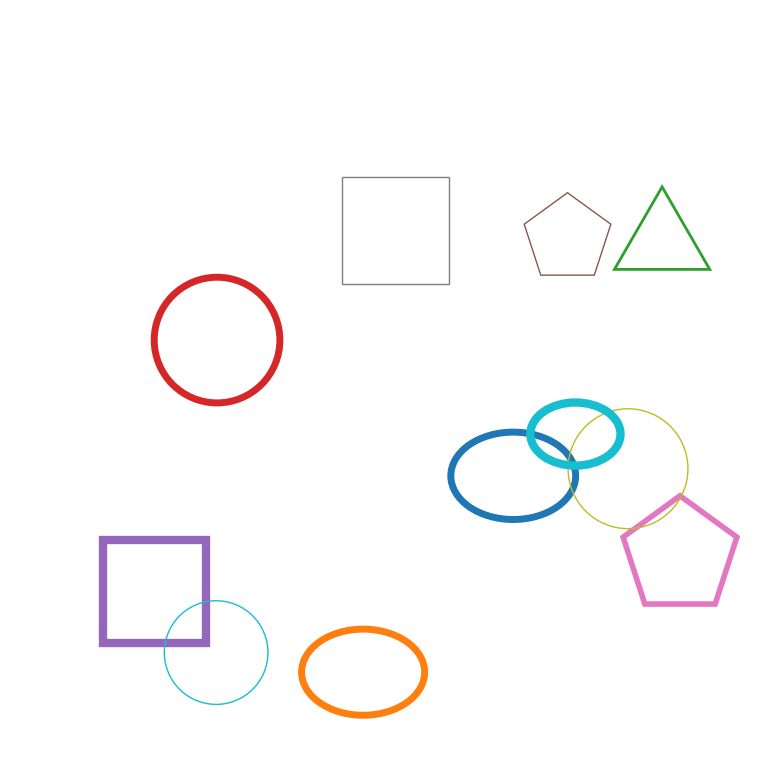[{"shape": "oval", "thickness": 2.5, "radius": 0.41, "center": [0.667, 0.382]}, {"shape": "oval", "thickness": 2.5, "radius": 0.4, "center": [0.472, 0.127]}, {"shape": "triangle", "thickness": 1, "radius": 0.36, "center": [0.86, 0.686]}, {"shape": "circle", "thickness": 2.5, "radius": 0.41, "center": [0.282, 0.558]}, {"shape": "square", "thickness": 3, "radius": 0.33, "center": [0.201, 0.232]}, {"shape": "pentagon", "thickness": 0.5, "radius": 0.3, "center": [0.737, 0.691]}, {"shape": "pentagon", "thickness": 2, "radius": 0.39, "center": [0.883, 0.278]}, {"shape": "square", "thickness": 0.5, "radius": 0.35, "center": [0.513, 0.7]}, {"shape": "circle", "thickness": 0.5, "radius": 0.39, "center": [0.816, 0.391]}, {"shape": "oval", "thickness": 3, "radius": 0.29, "center": [0.747, 0.436]}, {"shape": "circle", "thickness": 0.5, "radius": 0.34, "center": [0.281, 0.153]}]